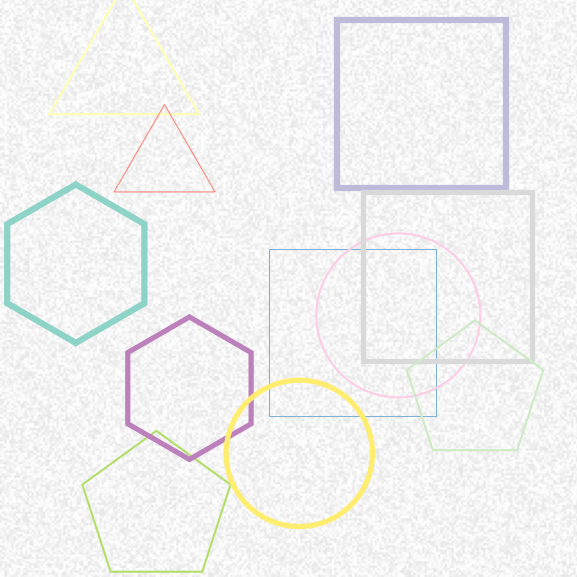[{"shape": "hexagon", "thickness": 3, "radius": 0.69, "center": [0.131, 0.543]}, {"shape": "triangle", "thickness": 1, "radius": 0.75, "center": [0.215, 0.876]}, {"shape": "square", "thickness": 3, "radius": 0.73, "center": [0.73, 0.819]}, {"shape": "triangle", "thickness": 0.5, "radius": 0.5, "center": [0.285, 0.717]}, {"shape": "square", "thickness": 0.5, "radius": 0.73, "center": [0.61, 0.423]}, {"shape": "pentagon", "thickness": 1, "radius": 0.67, "center": [0.271, 0.118]}, {"shape": "circle", "thickness": 1, "radius": 0.71, "center": [0.69, 0.453]}, {"shape": "square", "thickness": 2.5, "radius": 0.73, "center": [0.775, 0.521]}, {"shape": "hexagon", "thickness": 2.5, "radius": 0.62, "center": [0.328, 0.327]}, {"shape": "pentagon", "thickness": 1, "radius": 0.62, "center": [0.823, 0.32]}, {"shape": "circle", "thickness": 2.5, "radius": 0.63, "center": [0.518, 0.214]}]